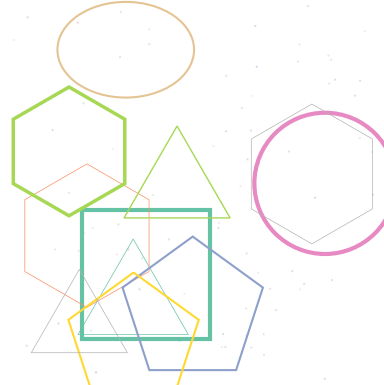[{"shape": "triangle", "thickness": 0.5, "radius": 0.83, "center": [0.346, 0.214]}, {"shape": "square", "thickness": 3, "radius": 0.83, "center": [0.38, 0.287]}, {"shape": "hexagon", "thickness": 0.5, "radius": 0.93, "center": [0.226, 0.388]}, {"shape": "pentagon", "thickness": 1.5, "radius": 0.96, "center": [0.501, 0.194]}, {"shape": "circle", "thickness": 3, "radius": 0.92, "center": [0.844, 0.524]}, {"shape": "triangle", "thickness": 1, "radius": 0.8, "center": [0.46, 0.513]}, {"shape": "hexagon", "thickness": 2.5, "radius": 0.84, "center": [0.179, 0.607]}, {"shape": "pentagon", "thickness": 1.5, "radius": 0.89, "center": [0.347, 0.114]}, {"shape": "oval", "thickness": 1.5, "radius": 0.89, "center": [0.327, 0.871]}, {"shape": "hexagon", "thickness": 0.5, "radius": 0.91, "center": [0.81, 0.548]}, {"shape": "triangle", "thickness": 0.5, "radius": 0.72, "center": [0.206, 0.156]}]